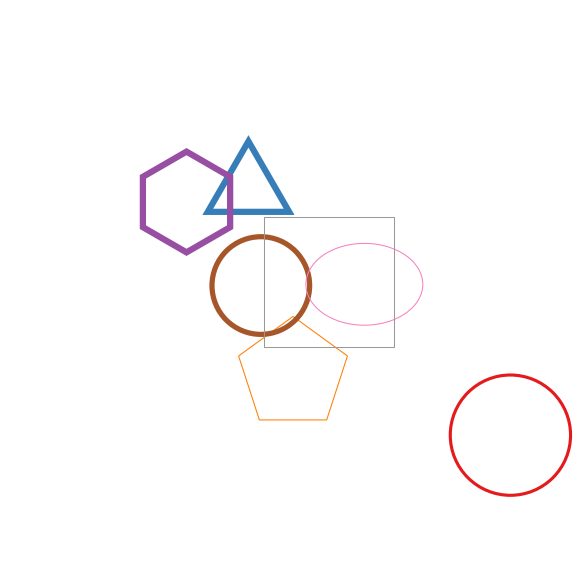[{"shape": "circle", "thickness": 1.5, "radius": 0.52, "center": [0.884, 0.246]}, {"shape": "triangle", "thickness": 3, "radius": 0.41, "center": [0.43, 0.673]}, {"shape": "hexagon", "thickness": 3, "radius": 0.44, "center": [0.323, 0.649]}, {"shape": "pentagon", "thickness": 0.5, "radius": 0.5, "center": [0.507, 0.352]}, {"shape": "circle", "thickness": 2.5, "radius": 0.42, "center": [0.452, 0.505]}, {"shape": "oval", "thickness": 0.5, "radius": 0.51, "center": [0.631, 0.507]}, {"shape": "square", "thickness": 0.5, "radius": 0.56, "center": [0.57, 0.511]}]